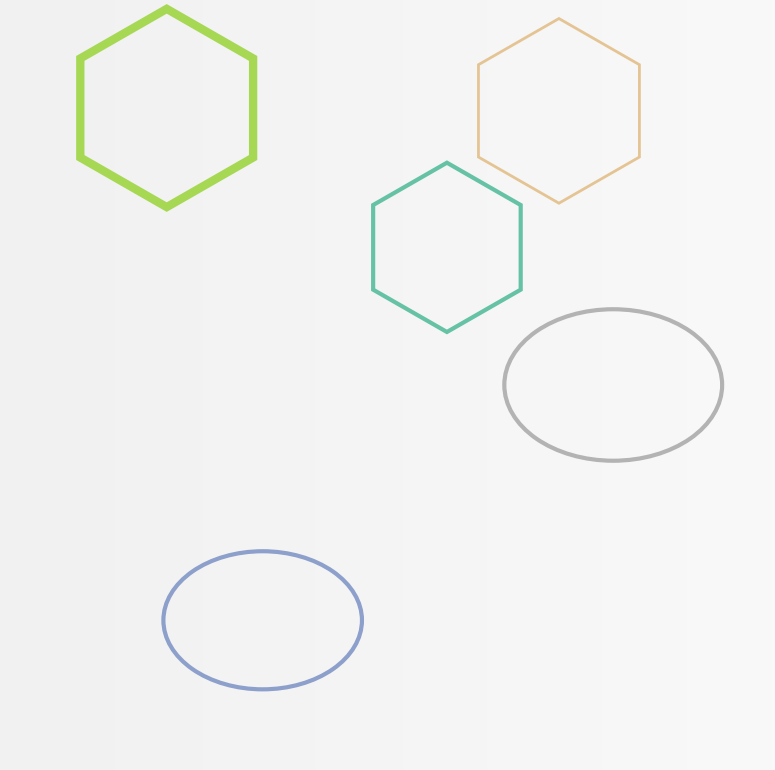[{"shape": "hexagon", "thickness": 1.5, "radius": 0.55, "center": [0.577, 0.679]}, {"shape": "oval", "thickness": 1.5, "radius": 0.64, "center": [0.339, 0.194]}, {"shape": "hexagon", "thickness": 3, "radius": 0.64, "center": [0.215, 0.86]}, {"shape": "hexagon", "thickness": 1, "radius": 0.6, "center": [0.721, 0.856]}, {"shape": "oval", "thickness": 1.5, "radius": 0.7, "center": [0.791, 0.5]}]